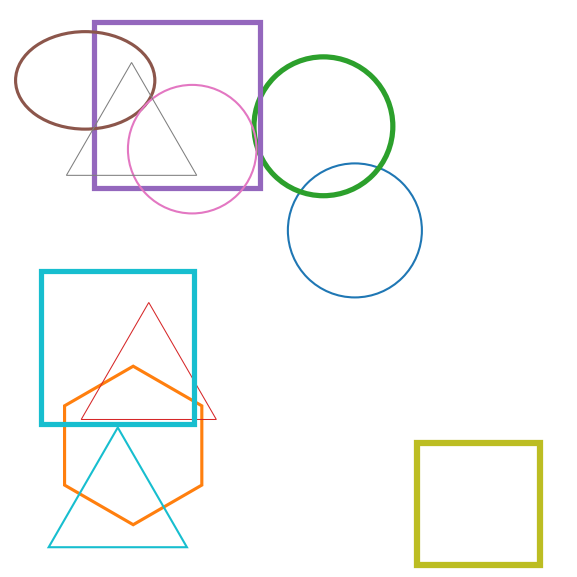[{"shape": "circle", "thickness": 1, "radius": 0.58, "center": [0.615, 0.6]}, {"shape": "hexagon", "thickness": 1.5, "radius": 0.69, "center": [0.231, 0.228]}, {"shape": "circle", "thickness": 2.5, "radius": 0.6, "center": [0.56, 0.78]}, {"shape": "triangle", "thickness": 0.5, "radius": 0.68, "center": [0.258, 0.34]}, {"shape": "square", "thickness": 2.5, "radius": 0.72, "center": [0.307, 0.817]}, {"shape": "oval", "thickness": 1.5, "radius": 0.6, "center": [0.148, 0.86]}, {"shape": "circle", "thickness": 1, "radius": 0.56, "center": [0.333, 0.741]}, {"shape": "triangle", "thickness": 0.5, "radius": 0.65, "center": [0.228, 0.761]}, {"shape": "square", "thickness": 3, "radius": 0.53, "center": [0.828, 0.127]}, {"shape": "square", "thickness": 2.5, "radius": 0.66, "center": [0.203, 0.397]}, {"shape": "triangle", "thickness": 1, "radius": 0.69, "center": [0.204, 0.121]}]